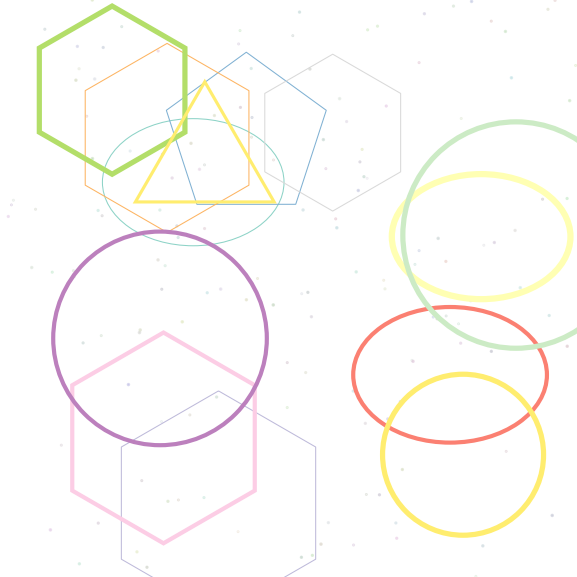[{"shape": "oval", "thickness": 0.5, "radius": 0.79, "center": [0.335, 0.684]}, {"shape": "oval", "thickness": 3, "radius": 0.77, "center": [0.833, 0.589]}, {"shape": "hexagon", "thickness": 0.5, "radius": 0.97, "center": [0.378, 0.128]}, {"shape": "oval", "thickness": 2, "radius": 0.84, "center": [0.779, 0.35]}, {"shape": "pentagon", "thickness": 0.5, "radius": 0.73, "center": [0.427, 0.763]}, {"shape": "hexagon", "thickness": 0.5, "radius": 0.82, "center": [0.289, 0.76]}, {"shape": "hexagon", "thickness": 2.5, "radius": 0.73, "center": [0.194, 0.843]}, {"shape": "hexagon", "thickness": 2, "radius": 0.91, "center": [0.283, 0.241]}, {"shape": "hexagon", "thickness": 0.5, "radius": 0.68, "center": [0.576, 0.769]}, {"shape": "circle", "thickness": 2, "radius": 0.92, "center": [0.277, 0.413]}, {"shape": "circle", "thickness": 2.5, "radius": 0.98, "center": [0.894, 0.592]}, {"shape": "triangle", "thickness": 1.5, "radius": 0.69, "center": [0.355, 0.719]}, {"shape": "circle", "thickness": 2.5, "radius": 0.7, "center": [0.802, 0.212]}]